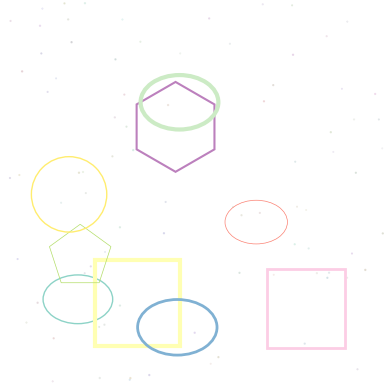[{"shape": "oval", "thickness": 1, "radius": 0.45, "center": [0.202, 0.223]}, {"shape": "square", "thickness": 3, "radius": 0.56, "center": [0.357, 0.213]}, {"shape": "oval", "thickness": 0.5, "radius": 0.41, "center": [0.665, 0.423]}, {"shape": "oval", "thickness": 2, "radius": 0.52, "center": [0.461, 0.15]}, {"shape": "pentagon", "thickness": 0.5, "radius": 0.42, "center": [0.208, 0.334]}, {"shape": "square", "thickness": 2, "radius": 0.51, "center": [0.794, 0.199]}, {"shape": "hexagon", "thickness": 1.5, "radius": 0.58, "center": [0.456, 0.67]}, {"shape": "oval", "thickness": 3, "radius": 0.51, "center": [0.466, 0.734]}, {"shape": "circle", "thickness": 1, "radius": 0.49, "center": [0.179, 0.495]}]